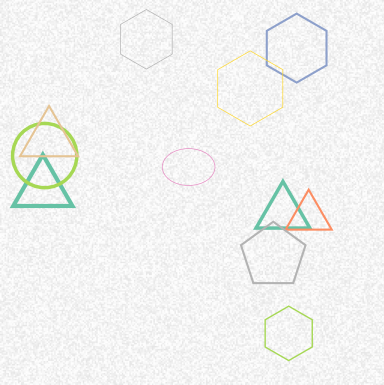[{"shape": "triangle", "thickness": 3, "radius": 0.44, "center": [0.111, 0.509]}, {"shape": "triangle", "thickness": 2.5, "radius": 0.4, "center": [0.735, 0.448]}, {"shape": "triangle", "thickness": 1.5, "radius": 0.35, "center": [0.802, 0.438]}, {"shape": "hexagon", "thickness": 1.5, "radius": 0.45, "center": [0.771, 0.875]}, {"shape": "oval", "thickness": 0.5, "radius": 0.34, "center": [0.49, 0.566]}, {"shape": "circle", "thickness": 2.5, "radius": 0.42, "center": [0.116, 0.596]}, {"shape": "hexagon", "thickness": 1, "radius": 0.35, "center": [0.75, 0.134]}, {"shape": "hexagon", "thickness": 0.5, "radius": 0.49, "center": [0.65, 0.77]}, {"shape": "triangle", "thickness": 1.5, "radius": 0.44, "center": [0.127, 0.638]}, {"shape": "hexagon", "thickness": 0.5, "radius": 0.39, "center": [0.38, 0.898]}, {"shape": "pentagon", "thickness": 1.5, "radius": 0.44, "center": [0.71, 0.336]}]